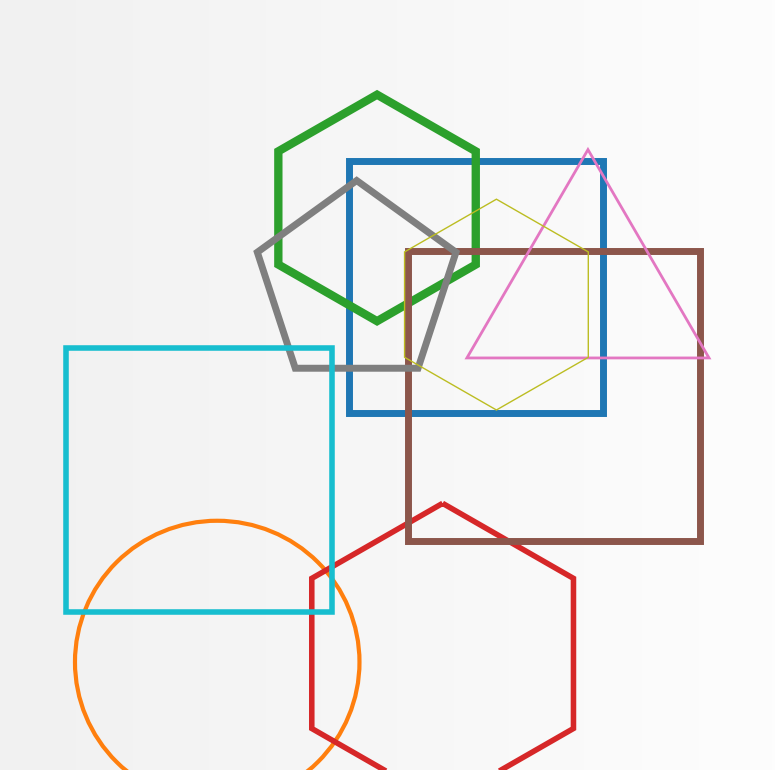[{"shape": "square", "thickness": 2.5, "radius": 0.82, "center": [0.615, 0.628]}, {"shape": "circle", "thickness": 1.5, "radius": 0.92, "center": [0.28, 0.14]}, {"shape": "hexagon", "thickness": 3, "radius": 0.74, "center": [0.487, 0.73]}, {"shape": "hexagon", "thickness": 2, "radius": 0.97, "center": [0.571, 0.151]}, {"shape": "square", "thickness": 2.5, "radius": 0.94, "center": [0.714, 0.486]}, {"shape": "triangle", "thickness": 1, "radius": 0.9, "center": [0.759, 0.625]}, {"shape": "pentagon", "thickness": 2.5, "radius": 0.67, "center": [0.46, 0.631]}, {"shape": "hexagon", "thickness": 0.5, "radius": 0.68, "center": [0.641, 0.604]}, {"shape": "square", "thickness": 2, "radius": 0.86, "center": [0.256, 0.376]}]